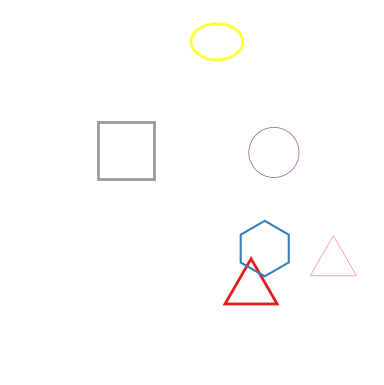[{"shape": "triangle", "thickness": 2, "radius": 0.39, "center": [0.652, 0.25]}, {"shape": "hexagon", "thickness": 1.5, "radius": 0.36, "center": [0.688, 0.354]}, {"shape": "circle", "thickness": 0.5, "radius": 0.33, "center": [0.711, 0.604]}, {"shape": "oval", "thickness": 2, "radius": 0.34, "center": [0.563, 0.892]}, {"shape": "triangle", "thickness": 0.5, "radius": 0.35, "center": [0.866, 0.318]}, {"shape": "square", "thickness": 2, "radius": 0.37, "center": [0.327, 0.609]}]